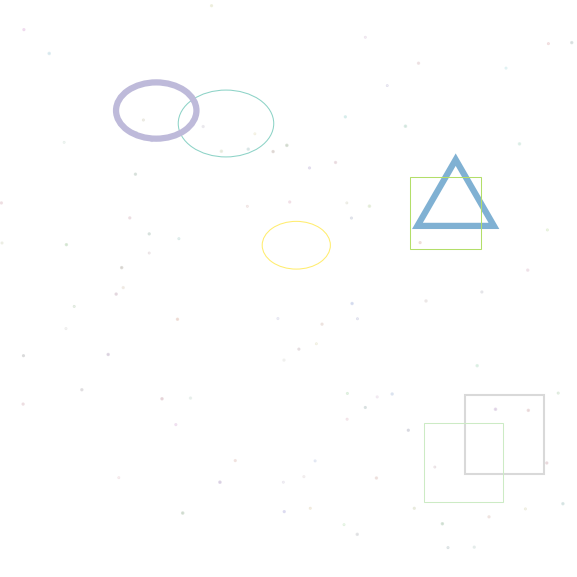[{"shape": "oval", "thickness": 0.5, "radius": 0.41, "center": [0.391, 0.785]}, {"shape": "oval", "thickness": 3, "radius": 0.35, "center": [0.271, 0.808]}, {"shape": "triangle", "thickness": 3, "radius": 0.38, "center": [0.789, 0.646]}, {"shape": "square", "thickness": 0.5, "radius": 0.31, "center": [0.771, 0.63]}, {"shape": "square", "thickness": 1, "radius": 0.34, "center": [0.873, 0.246]}, {"shape": "square", "thickness": 0.5, "radius": 0.34, "center": [0.802, 0.198]}, {"shape": "oval", "thickness": 0.5, "radius": 0.3, "center": [0.513, 0.575]}]